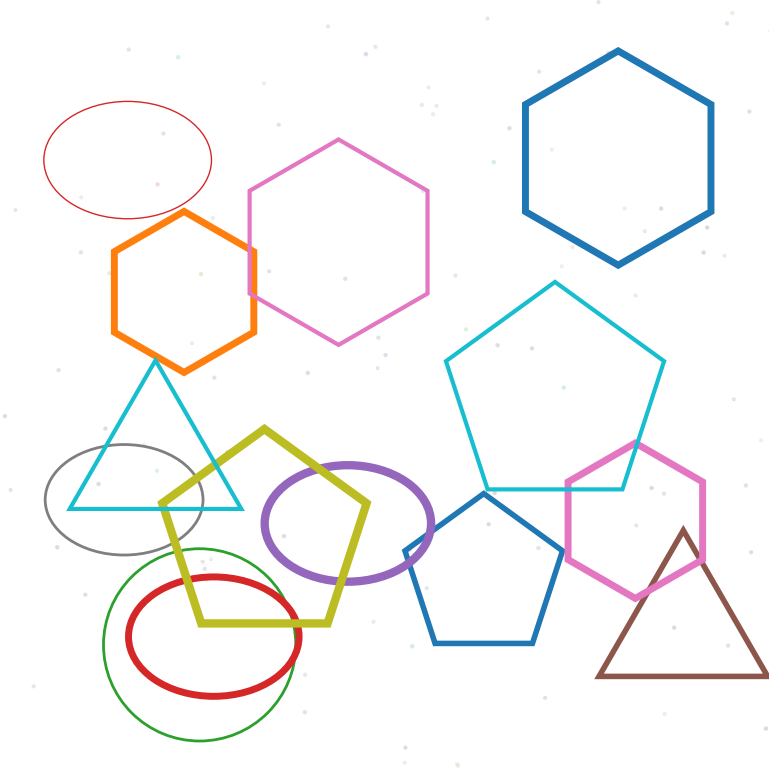[{"shape": "hexagon", "thickness": 2.5, "radius": 0.7, "center": [0.803, 0.795]}, {"shape": "pentagon", "thickness": 2, "radius": 0.54, "center": [0.628, 0.251]}, {"shape": "hexagon", "thickness": 2.5, "radius": 0.52, "center": [0.239, 0.621]}, {"shape": "circle", "thickness": 1, "radius": 0.62, "center": [0.259, 0.163]}, {"shape": "oval", "thickness": 2.5, "radius": 0.55, "center": [0.278, 0.173]}, {"shape": "oval", "thickness": 0.5, "radius": 0.54, "center": [0.166, 0.792]}, {"shape": "oval", "thickness": 3, "radius": 0.54, "center": [0.452, 0.32]}, {"shape": "triangle", "thickness": 2, "radius": 0.63, "center": [0.887, 0.185]}, {"shape": "hexagon", "thickness": 1.5, "radius": 0.67, "center": [0.44, 0.685]}, {"shape": "hexagon", "thickness": 2.5, "radius": 0.5, "center": [0.825, 0.324]}, {"shape": "oval", "thickness": 1, "radius": 0.51, "center": [0.161, 0.351]}, {"shape": "pentagon", "thickness": 3, "radius": 0.7, "center": [0.343, 0.303]}, {"shape": "triangle", "thickness": 1.5, "radius": 0.64, "center": [0.202, 0.403]}, {"shape": "pentagon", "thickness": 1.5, "radius": 0.74, "center": [0.721, 0.485]}]